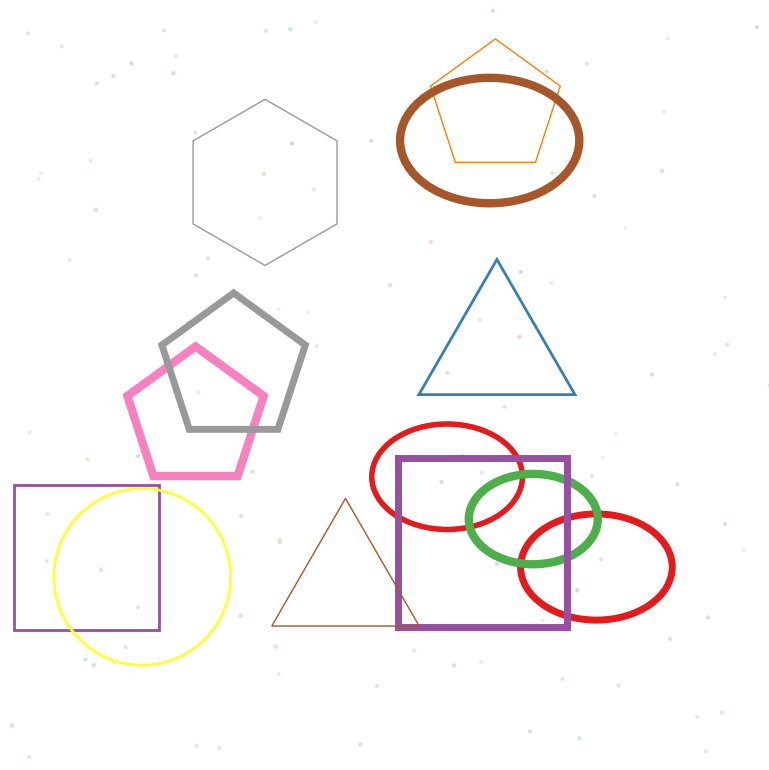[{"shape": "oval", "thickness": 2, "radius": 0.49, "center": [0.581, 0.381]}, {"shape": "oval", "thickness": 2.5, "radius": 0.49, "center": [0.775, 0.264]}, {"shape": "triangle", "thickness": 1, "radius": 0.59, "center": [0.645, 0.546]}, {"shape": "oval", "thickness": 3, "radius": 0.42, "center": [0.693, 0.326]}, {"shape": "square", "thickness": 2.5, "radius": 0.55, "center": [0.626, 0.295]}, {"shape": "square", "thickness": 1, "radius": 0.47, "center": [0.113, 0.276]}, {"shape": "pentagon", "thickness": 0.5, "radius": 0.44, "center": [0.643, 0.861]}, {"shape": "circle", "thickness": 1, "radius": 0.57, "center": [0.185, 0.251]}, {"shape": "oval", "thickness": 3, "radius": 0.58, "center": [0.636, 0.817]}, {"shape": "triangle", "thickness": 0.5, "radius": 0.55, "center": [0.449, 0.242]}, {"shape": "pentagon", "thickness": 3, "radius": 0.47, "center": [0.254, 0.457]}, {"shape": "hexagon", "thickness": 0.5, "radius": 0.54, "center": [0.344, 0.763]}, {"shape": "pentagon", "thickness": 2.5, "radius": 0.49, "center": [0.303, 0.522]}]